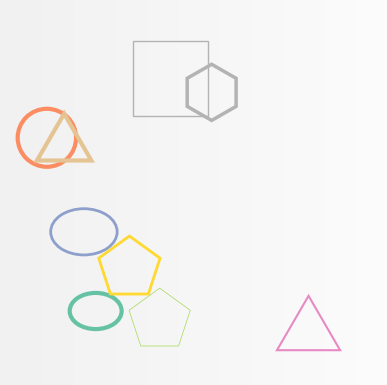[{"shape": "oval", "thickness": 3, "radius": 0.34, "center": [0.247, 0.192]}, {"shape": "circle", "thickness": 3, "radius": 0.38, "center": [0.121, 0.642]}, {"shape": "oval", "thickness": 2, "radius": 0.43, "center": [0.217, 0.398]}, {"shape": "triangle", "thickness": 1.5, "radius": 0.47, "center": [0.796, 0.137]}, {"shape": "pentagon", "thickness": 0.5, "radius": 0.42, "center": [0.412, 0.168]}, {"shape": "pentagon", "thickness": 2, "radius": 0.42, "center": [0.334, 0.304]}, {"shape": "triangle", "thickness": 3, "radius": 0.41, "center": [0.166, 0.624]}, {"shape": "square", "thickness": 1, "radius": 0.49, "center": [0.44, 0.795]}, {"shape": "hexagon", "thickness": 2.5, "radius": 0.36, "center": [0.546, 0.76]}]